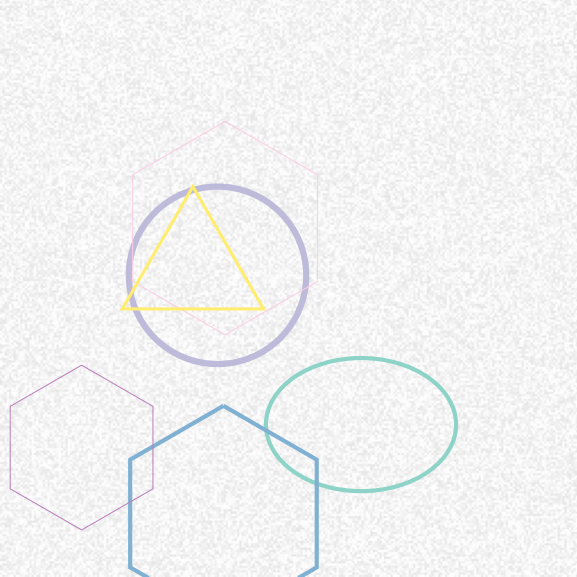[{"shape": "oval", "thickness": 2, "radius": 0.82, "center": [0.625, 0.264]}, {"shape": "circle", "thickness": 3, "radius": 0.77, "center": [0.377, 0.522]}, {"shape": "hexagon", "thickness": 2, "radius": 0.93, "center": [0.387, 0.11]}, {"shape": "hexagon", "thickness": 0.5, "radius": 0.92, "center": [0.39, 0.604]}, {"shape": "hexagon", "thickness": 0.5, "radius": 0.71, "center": [0.141, 0.224]}, {"shape": "triangle", "thickness": 1.5, "radius": 0.71, "center": [0.334, 0.535]}]